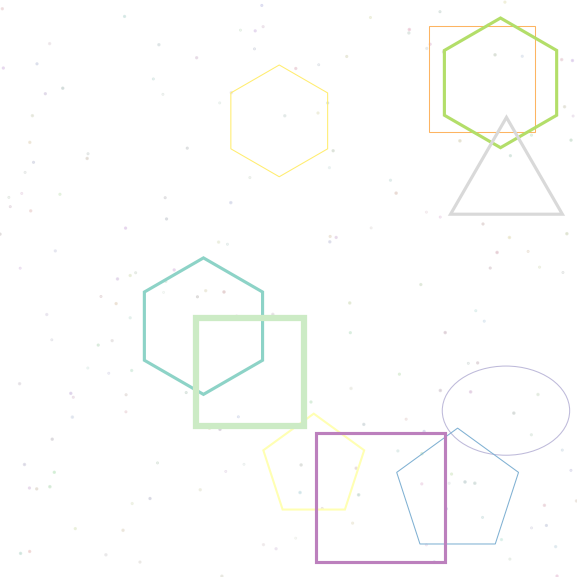[{"shape": "hexagon", "thickness": 1.5, "radius": 0.59, "center": [0.352, 0.434]}, {"shape": "pentagon", "thickness": 1, "radius": 0.46, "center": [0.543, 0.191]}, {"shape": "oval", "thickness": 0.5, "radius": 0.55, "center": [0.876, 0.288]}, {"shape": "pentagon", "thickness": 0.5, "radius": 0.55, "center": [0.792, 0.147]}, {"shape": "square", "thickness": 0.5, "radius": 0.46, "center": [0.834, 0.863]}, {"shape": "hexagon", "thickness": 1.5, "radius": 0.56, "center": [0.867, 0.856]}, {"shape": "triangle", "thickness": 1.5, "radius": 0.56, "center": [0.877, 0.684]}, {"shape": "square", "thickness": 1.5, "radius": 0.56, "center": [0.659, 0.138]}, {"shape": "square", "thickness": 3, "radius": 0.47, "center": [0.433, 0.355]}, {"shape": "hexagon", "thickness": 0.5, "radius": 0.48, "center": [0.484, 0.79]}]